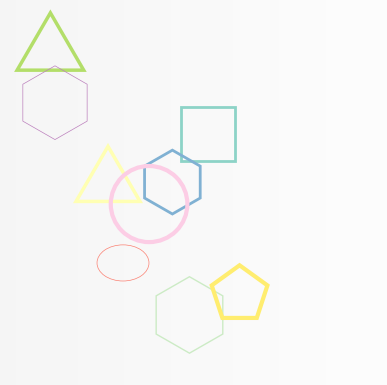[{"shape": "square", "thickness": 2, "radius": 0.35, "center": [0.536, 0.653]}, {"shape": "triangle", "thickness": 2.5, "radius": 0.48, "center": [0.279, 0.525]}, {"shape": "oval", "thickness": 0.5, "radius": 0.34, "center": [0.317, 0.317]}, {"shape": "hexagon", "thickness": 2, "radius": 0.41, "center": [0.445, 0.527]}, {"shape": "triangle", "thickness": 2.5, "radius": 0.5, "center": [0.13, 0.867]}, {"shape": "circle", "thickness": 3, "radius": 0.49, "center": [0.385, 0.47]}, {"shape": "hexagon", "thickness": 0.5, "radius": 0.48, "center": [0.142, 0.733]}, {"shape": "hexagon", "thickness": 1, "radius": 0.5, "center": [0.489, 0.182]}, {"shape": "pentagon", "thickness": 3, "radius": 0.38, "center": [0.618, 0.235]}]